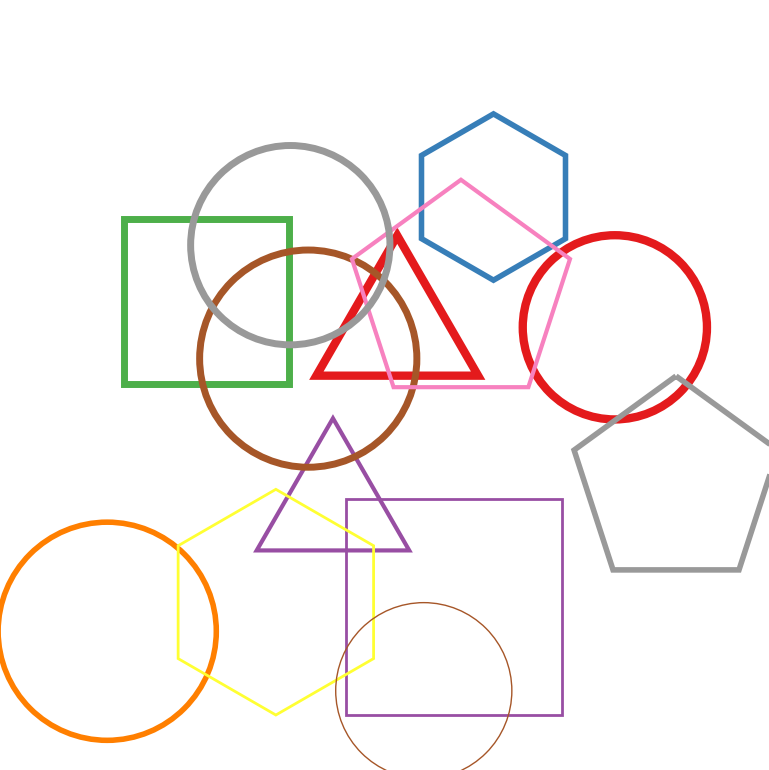[{"shape": "triangle", "thickness": 3, "radius": 0.61, "center": [0.516, 0.573]}, {"shape": "circle", "thickness": 3, "radius": 0.6, "center": [0.799, 0.575]}, {"shape": "hexagon", "thickness": 2, "radius": 0.54, "center": [0.641, 0.744]}, {"shape": "square", "thickness": 2.5, "radius": 0.54, "center": [0.269, 0.609]}, {"shape": "triangle", "thickness": 1.5, "radius": 0.57, "center": [0.432, 0.342]}, {"shape": "square", "thickness": 1, "radius": 0.7, "center": [0.589, 0.211]}, {"shape": "circle", "thickness": 2, "radius": 0.71, "center": [0.139, 0.18]}, {"shape": "hexagon", "thickness": 1, "radius": 0.73, "center": [0.358, 0.218]}, {"shape": "circle", "thickness": 0.5, "radius": 0.57, "center": [0.55, 0.103]}, {"shape": "circle", "thickness": 2.5, "radius": 0.71, "center": [0.4, 0.534]}, {"shape": "pentagon", "thickness": 1.5, "radius": 0.74, "center": [0.599, 0.618]}, {"shape": "circle", "thickness": 2.5, "radius": 0.65, "center": [0.377, 0.682]}, {"shape": "pentagon", "thickness": 2, "radius": 0.7, "center": [0.878, 0.372]}]